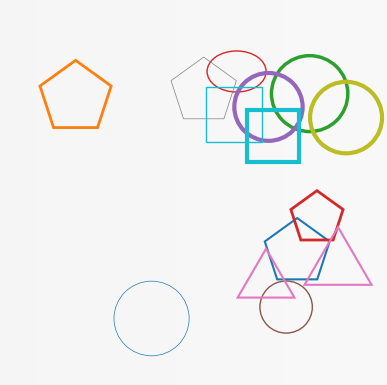[{"shape": "pentagon", "thickness": 1.5, "radius": 0.44, "center": [0.767, 0.346]}, {"shape": "circle", "thickness": 0.5, "radius": 0.48, "center": [0.391, 0.173]}, {"shape": "pentagon", "thickness": 2, "radius": 0.48, "center": [0.195, 0.747]}, {"shape": "circle", "thickness": 2.5, "radius": 0.49, "center": [0.799, 0.757]}, {"shape": "pentagon", "thickness": 2, "radius": 0.35, "center": [0.818, 0.434]}, {"shape": "oval", "thickness": 1, "radius": 0.38, "center": [0.611, 0.814]}, {"shape": "circle", "thickness": 3, "radius": 0.44, "center": [0.693, 0.722]}, {"shape": "circle", "thickness": 1, "radius": 0.34, "center": [0.738, 0.202]}, {"shape": "triangle", "thickness": 1.5, "radius": 0.42, "center": [0.687, 0.269]}, {"shape": "triangle", "thickness": 1.5, "radius": 0.5, "center": [0.872, 0.31]}, {"shape": "pentagon", "thickness": 0.5, "radius": 0.44, "center": [0.526, 0.763]}, {"shape": "circle", "thickness": 3, "radius": 0.46, "center": [0.893, 0.695]}, {"shape": "square", "thickness": 1, "radius": 0.36, "center": [0.604, 0.702]}, {"shape": "square", "thickness": 3, "radius": 0.34, "center": [0.704, 0.647]}]